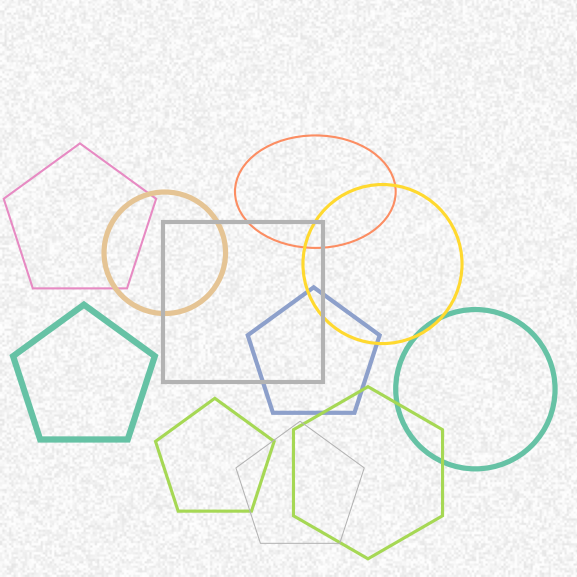[{"shape": "circle", "thickness": 2.5, "radius": 0.69, "center": [0.823, 0.325]}, {"shape": "pentagon", "thickness": 3, "radius": 0.65, "center": [0.145, 0.343]}, {"shape": "oval", "thickness": 1, "radius": 0.7, "center": [0.546, 0.667]}, {"shape": "pentagon", "thickness": 2, "radius": 0.6, "center": [0.543, 0.382]}, {"shape": "pentagon", "thickness": 1, "radius": 0.69, "center": [0.138, 0.612]}, {"shape": "pentagon", "thickness": 1.5, "radius": 0.54, "center": [0.372, 0.201]}, {"shape": "hexagon", "thickness": 1.5, "radius": 0.75, "center": [0.637, 0.181]}, {"shape": "circle", "thickness": 1.5, "radius": 0.69, "center": [0.662, 0.542]}, {"shape": "circle", "thickness": 2.5, "radius": 0.53, "center": [0.285, 0.561]}, {"shape": "pentagon", "thickness": 0.5, "radius": 0.58, "center": [0.52, 0.153]}, {"shape": "square", "thickness": 2, "radius": 0.69, "center": [0.421, 0.476]}]